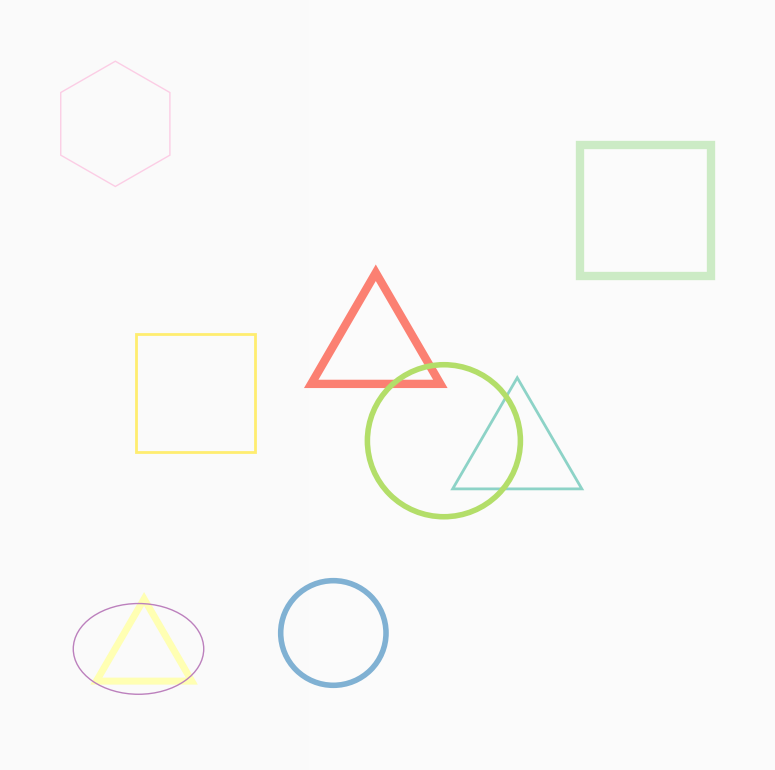[{"shape": "triangle", "thickness": 1, "radius": 0.48, "center": [0.667, 0.413]}, {"shape": "triangle", "thickness": 2.5, "radius": 0.36, "center": [0.186, 0.151]}, {"shape": "triangle", "thickness": 3, "radius": 0.48, "center": [0.485, 0.55]}, {"shape": "circle", "thickness": 2, "radius": 0.34, "center": [0.43, 0.178]}, {"shape": "circle", "thickness": 2, "radius": 0.49, "center": [0.573, 0.428]}, {"shape": "hexagon", "thickness": 0.5, "radius": 0.41, "center": [0.149, 0.839]}, {"shape": "oval", "thickness": 0.5, "radius": 0.42, "center": [0.179, 0.157]}, {"shape": "square", "thickness": 3, "radius": 0.42, "center": [0.833, 0.727]}, {"shape": "square", "thickness": 1, "radius": 0.38, "center": [0.252, 0.49]}]